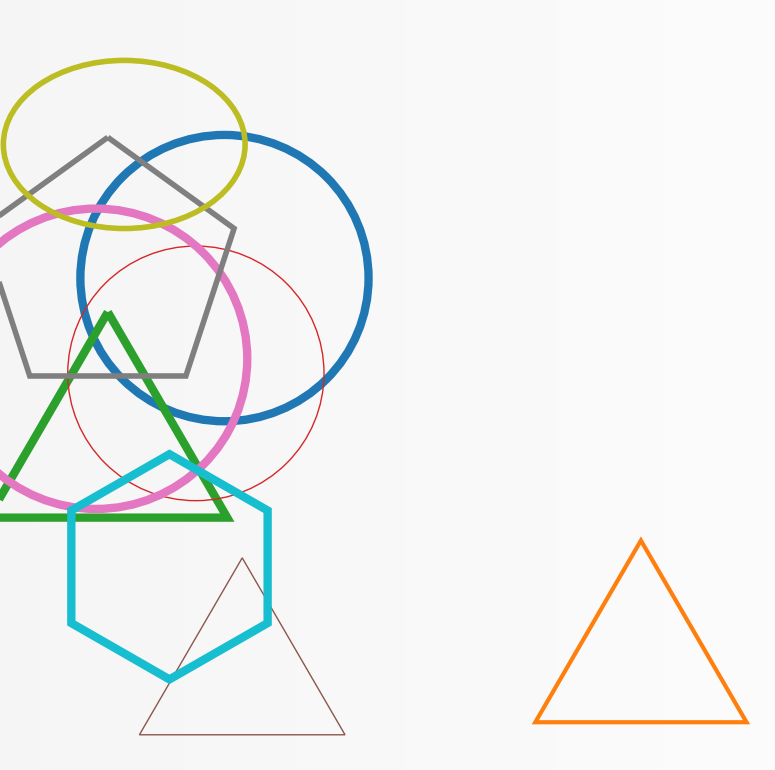[{"shape": "circle", "thickness": 3, "radius": 0.93, "center": [0.29, 0.639]}, {"shape": "triangle", "thickness": 1.5, "radius": 0.79, "center": [0.827, 0.141]}, {"shape": "triangle", "thickness": 3, "radius": 0.89, "center": [0.139, 0.417]}, {"shape": "circle", "thickness": 0.5, "radius": 0.83, "center": [0.253, 0.515]}, {"shape": "triangle", "thickness": 0.5, "radius": 0.77, "center": [0.313, 0.122]}, {"shape": "circle", "thickness": 3, "radius": 0.98, "center": [0.124, 0.534]}, {"shape": "pentagon", "thickness": 2, "radius": 0.86, "center": [0.139, 0.65]}, {"shape": "oval", "thickness": 2, "radius": 0.78, "center": [0.16, 0.812]}, {"shape": "hexagon", "thickness": 3, "radius": 0.73, "center": [0.219, 0.264]}]